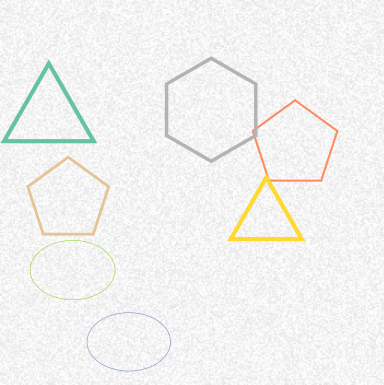[{"shape": "triangle", "thickness": 3, "radius": 0.67, "center": [0.127, 0.701]}, {"shape": "pentagon", "thickness": 1.5, "radius": 0.58, "center": [0.766, 0.624]}, {"shape": "oval", "thickness": 0.5, "radius": 0.54, "center": [0.335, 0.112]}, {"shape": "oval", "thickness": 0.5, "radius": 0.55, "center": [0.189, 0.299]}, {"shape": "triangle", "thickness": 3, "radius": 0.53, "center": [0.692, 0.432]}, {"shape": "pentagon", "thickness": 2, "radius": 0.55, "center": [0.177, 0.481]}, {"shape": "hexagon", "thickness": 2.5, "radius": 0.67, "center": [0.548, 0.715]}]